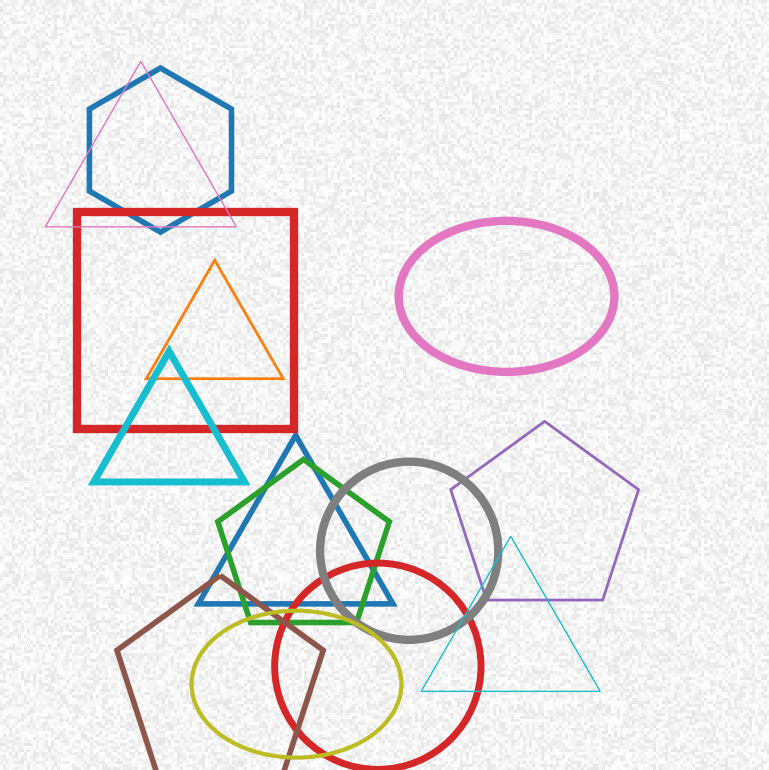[{"shape": "hexagon", "thickness": 2, "radius": 0.53, "center": [0.208, 0.805]}, {"shape": "triangle", "thickness": 2, "radius": 0.73, "center": [0.384, 0.289]}, {"shape": "triangle", "thickness": 1, "radius": 0.51, "center": [0.279, 0.559]}, {"shape": "pentagon", "thickness": 2, "radius": 0.59, "center": [0.394, 0.286]}, {"shape": "square", "thickness": 3, "radius": 0.7, "center": [0.241, 0.583]}, {"shape": "circle", "thickness": 2.5, "radius": 0.67, "center": [0.491, 0.135]}, {"shape": "pentagon", "thickness": 1, "radius": 0.64, "center": [0.707, 0.324]}, {"shape": "pentagon", "thickness": 2, "radius": 0.7, "center": [0.286, 0.112]}, {"shape": "oval", "thickness": 3, "radius": 0.7, "center": [0.658, 0.615]}, {"shape": "triangle", "thickness": 0.5, "radius": 0.72, "center": [0.183, 0.777]}, {"shape": "circle", "thickness": 3, "radius": 0.58, "center": [0.531, 0.285]}, {"shape": "oval", "thickness": 1.5, "radius": 0.68, "center": [0.385, 0.111]}, {"shape": "triangle", "thickness": 2.5, "radius": 0.57, "center": [0.22, 0.431]}, {"shape": "triangle", "thickness": 0.5, "radius": 0.67, "center": [0.663, 0.169]}]